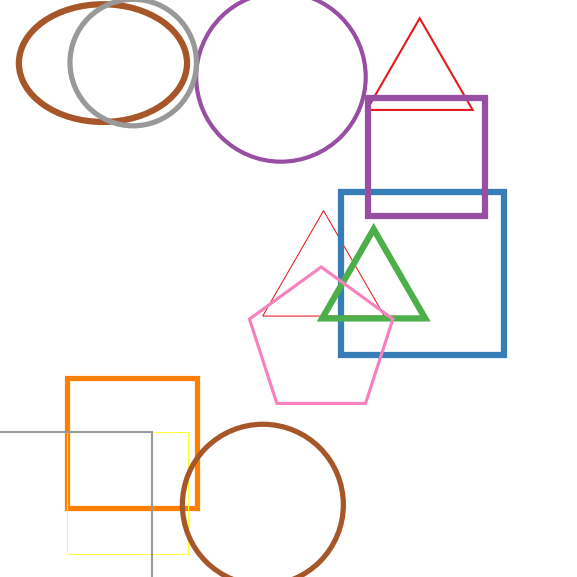[{"shape": "triangle", "thickness": 0.5, "radius": 0.61, "center": [0.56, 0.513]}, {"shape": "triangle", "thickness": 1, "radius": 0.53, "center": [0.727, 0.862]}, {"shape": "square", "thickness": 3, "radius": 0.71, "center": [0.731, 0.525]}, {"shape": "triangle", "thickness": 3, "radius": 0.52, "center": [0.647, 0.499]}, {"shape": "square", "thickness": 3, "radius": 0.51, "center": [0.738, 0.728]}, {"shape": "circle", "thickness": 2, "radius": 0.73, "center": [0.486, 0.866]}, {"shape": "square", "thickness": 2.5, "radius": 0.56, "center": [0.229, 0.232]}, {"shape": "square", "thickness": 0.5, "radius": 0.53, "center": [0.221, 0.145]}, {"shape": "circle", "thickness": 2.5, "radius": 0.7, "center": [0.455, 0.125]}, {"shape": "oval", "thickness": 3, "radius": 0.73, "center": [0.178, 0.89]}, {"shape": "pentagon", "thickness": 1.5, "radius": 0.65, "center": [0.556, 0.406]}, {"shape": "square", "thickness": 1, "radius": 0.72, "center": [0.118, 0.108]}, {"shape": "circle", "thickness": 2.5, "radius": 0.55, "center": [0.231, 0.891]}]